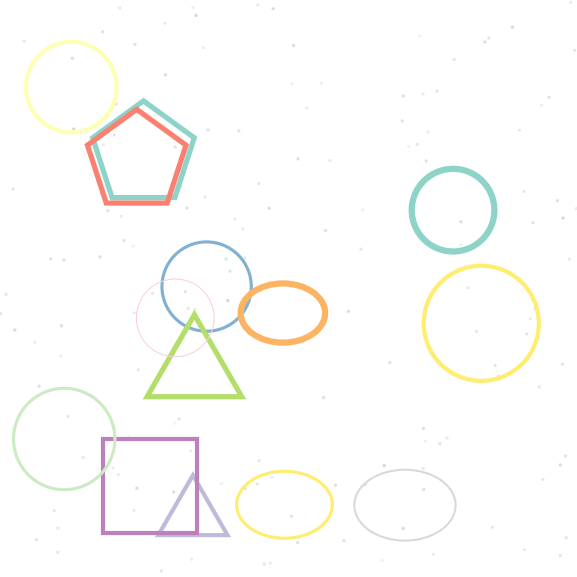[{"shape": "pentagon", "thickness": 2.5, "radius": 0.46, "center": [0.248, 0.732]}, {"shape": "circle", "thickness": 3, "radius": 0.36, "center": [0.785, 0.635]}, {"shape": "circle", "thickness": 2, "radius": 0.39, "center": [0.123, 0.848]}, {"shape": "triangle", "thickness": 2, "radius": 0.35, "center": [0.334, 0.107]}, {"shape": "pentagon", "thickness": 2.5, "radius": 0.45, "center": [0.237, 0.72]}, {"shape": "circle", "thickness": 1.5, "radius": 0.39, "center": [0.358, 0.503]}, {"shape": "oval", "thickness": 3, "radius": 0.37, "center": [0.49, 0.457]}, {"shape": "triangle", "thickness": 2.5, "radius": 0.47, "center": [0.337, 0.36]}, {"shape": "circle", "thickness": 0.5, "radius": 0.34, "center": [0.303, 0.449]}, {"shape": "oval", "thickness": 1, "radius": 0.44, "center": [0.701, 0.124]}, {"shape": "square", "thickness": 2, "radius": 0.41, "center": [0.26, 0.158]}, {"shape": "circle", "thickness": 1.5, "radius": 0.44, "center": [0.111, 0.239]}, {"shape": "circle", "thickness": 2, "radius": 0.5, "center": [0.833, 0.439]}, {"shape": "oval", "thickness": 1.5, "radius": 0.41, "center": [0.493, 0.125]}]